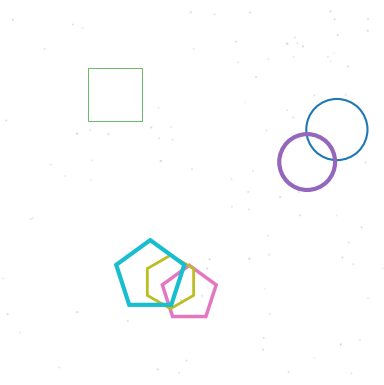[{"shape": "circle", "thickness": 1.5, "radius": 0.4, "center": [0.875, 0.664]}, {"shape": "square", "thickness": 0.5, "radius": 0.35, "center": [0.298, 0.755]}, {"shape": "circle", "thickness": 3, "radius": 0.36, "center": [0.798, 0.579]}, {"shape": "pentagon", "thickness": 2.5, "radius": 0.37, "center": [0.492, 0.237]}, {"shape": "hexagon", "thickness": 2, "radius": 0.35, "center": [0.443, 0.268]}, {"shape": "pentagon", "thickness": 3, "radius": 0.46, "center": [0.39, 0.283]}]